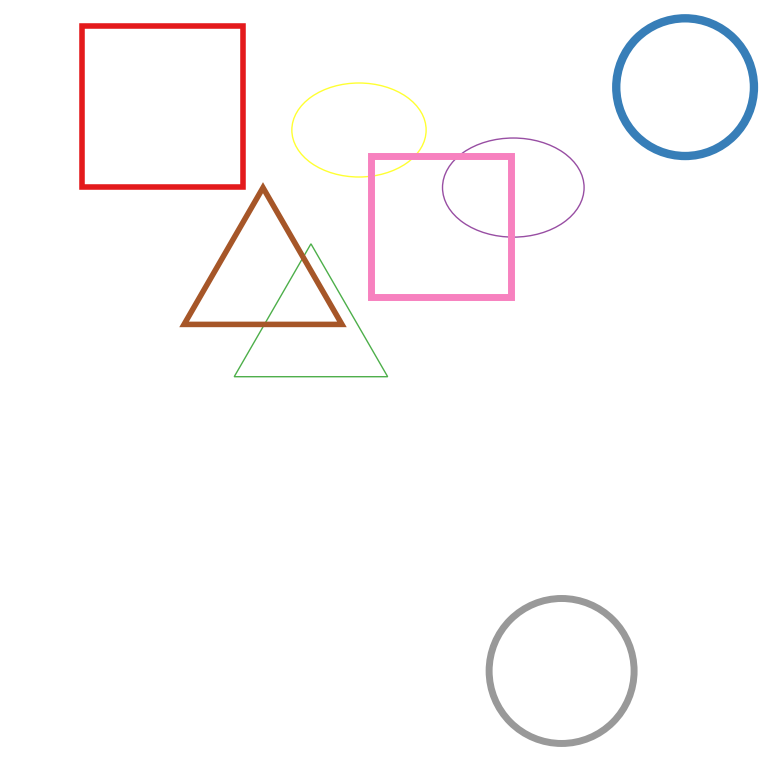[{"shape": "square", "thickness": 2, "radius": 0.52, "center": [0.211, 0.861]}, {"shape": "circle", "thickness": 3, "radius": 0.45, "center": [0.89, 0.887]}, {"shape": "triangle", "thickness": 0.5, "radius": 0.58, "center": [0.404, 0.568]}, {"shape": "oval", "thickness": 0.5, "radius": 0.46, "center": [0.667, 0.756]}, {"shape": "oval", "thickness": 0.5, "radius": 0.44, "center": [0.466, 0.831]}, {"shape": "triangle", "thickness": 2, "radius": 0.59, "center": [0.342, 0.638]}, {"shape": "square", "thickness": 2.5, "radius": 0.46, "center": [0.573, 0.706]}, {"shape": "circle", "thickness": 2.5, "radius": 0.47, "center": [0.729, 0.129]}]